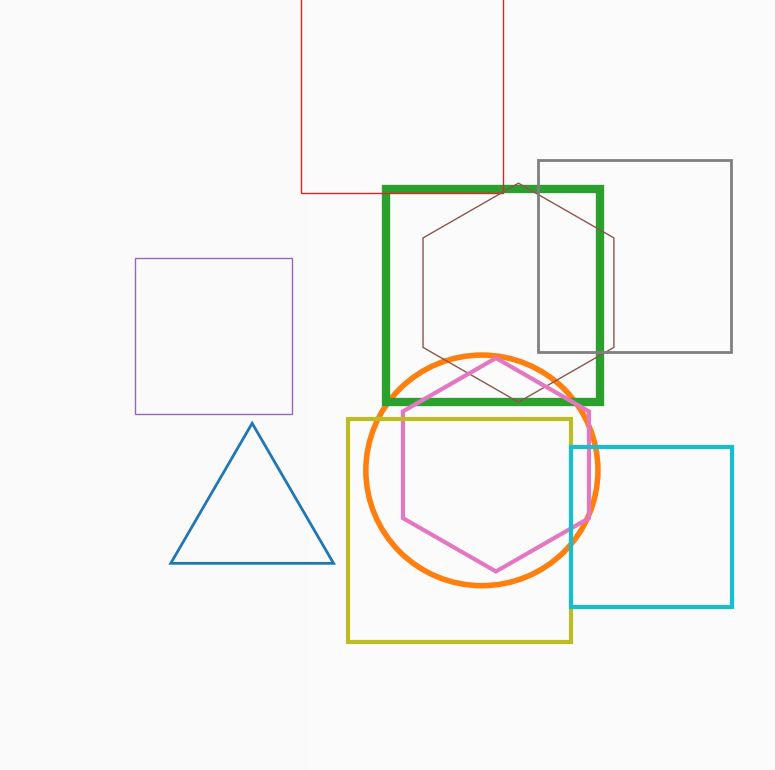[{"shape": "triangle", "thickness": 1, "radius": 0.61, "center": [0.325, 0.329]}, {"shape": "circle", "thickness": 2, "radius": 0.75, "center": [0.622, 0.389]}, {"shape": "square", "thickness": 3, "radius": 0.69, "center": [0.636, 0.617]}, {"shape": "square", "thickness": 0.5, "radius": 0.65, "center": [0.519, 0.88]}, {"shape": "square", "thickness": 0.5, "radius": 0.51, "center": [0.275, 0.563]}, {"shape": "hexagon", "thickness": 0.5, "radius": 0.71, "center": [0.669, 0.62]}, {"shape": "hexagon", "thickness": 1.5, "radius": 0.69, "center": [0.64, 0.396]}, {"shape": "square", "thickness": 1, "radius": 0.62, "center": [0.819, 0.667]}, {"shape": "square", "thickness": 1.5, "radius": 0.72, "center": [0.593, 0.311]}, {"shape": "square", "thickness": 1.5, "radius": 0.52, "center": [0.841, 0.315]}]